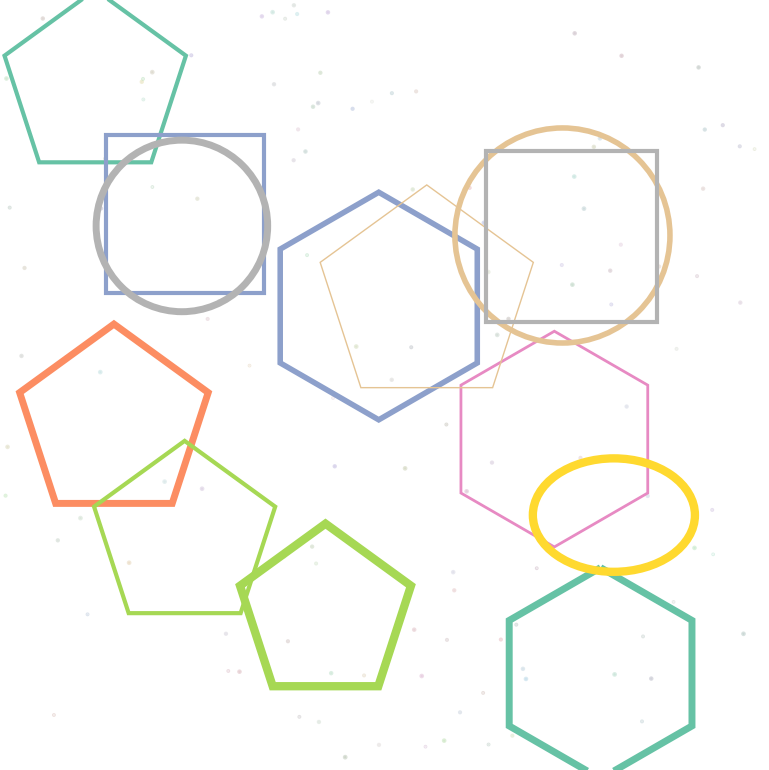[{"shape": "hexagon", "thickness": 2.5, "radius": 0.69, "center": [0.78, 0.126]}, {"shape": "pentagon", "thickness": 1.5, "radius": 0.62, "center": [0.124, 0.889]}, {"shape": "pentagon", "thickness": 2.5, "radius": 0.64, "center": [0.148, 0.45]}, {"shape": "hexagon", "thickness": 2, "radius": 0.74, "center": [0.492, 0.603]}, {"shape": "square", "thickness": 1.5, "radius": 0.51, "center": [0.24, 0.722]}, {"shape": "hexagon", "thickness": 1, "radius": 0.7, "center": [0.72, 0.43]}, {"shape": "pentagon", "thickness": 3, "radius": 0.58, "center": [0.423, 0.203]}, {"shape": "pentagon", "thickness": 1.5, "radius": 0.62, "center": [0.24, 0.304]}, {"shape": "oval", "thickness": 3, "radius": 0.53, "center": [0.797, 0.331]}, {"shape": "pentagon", "thickness": 0.5, "radius": 0.73, "center": [0.554, 0.614]}, {"shape": "circle", "thickness": 2, "radius": 0.7, "center": [0.73, 0.694]}, {"shape": "square", "thickness": 1.5, "radius": 0.55, "center": [0.742, 0.693]}, {"shape": "circle", "thickness": 2.5, "radius": 0.56, "center": [0.236, 0.707]}]